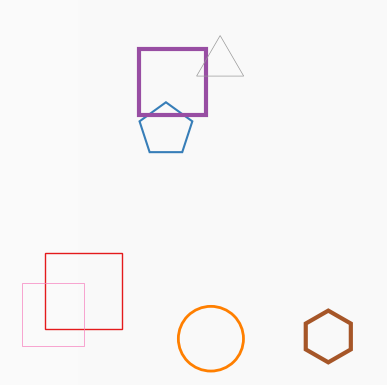[{"shape": "square", "thickness": 1, "radius": 0.49, "center": [0.215, 0.245]}, {"shape": "pentagon", "thickness": 1.5, "radius": 0.36, "center": [0.428, 0.663]}, {"shape": "square", "thickness": 3, "radius": 0.43, "center": [0.445, 0.787]}, {"shape": "circle", "thickness": 2, "radius": 0.42, "center": [0.544, 0.12]}, {"shape": "hexagon", "thickness": 3, "radius": 0.34, "center": [0.847, 0.126]}, {"shape": "square", "thickness": 0.5, "radius": 0.4, "center": [0.136, 0.183]}, {"shape": "triangle", "thickness": 0.5, "radius": 0.35, "center": [0.568, 0.837]}]